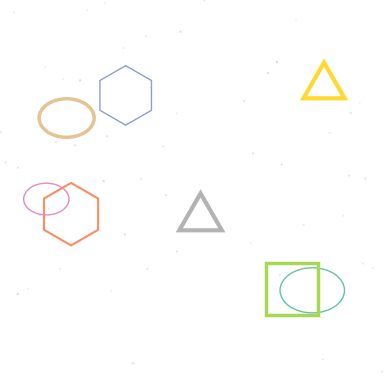[{"shape": "oval", "thickness": 1, "radius": 0.42, "center": [0.811, 0.246]}, {"shape": "hexagon", "thickness": 1.5, "radius": 0.41, "center": [0.185, 0.444]}, {"shape": "hexagon", "thickness": 1, "radius": 0.39, "center": [0.326, 0.752]}, {"shape": "oval", "thickness": 1, "radius": 0.29, "center": [0.12, 0.483]}, {"shape": "square", "thickness": 2.5, "radius": 0.34, "center": [0.758, 0.251]}, {"shape": "triangle", "thickness": 3, "radius": 0.31, "center": [0.842, 0.776]}, {"shape": "oval", "thickness": 2.5, "radius": 0.36, "center": [0.173, 0.693]}, {"shape": "triangle", "thickness": 3, "radius": 0.32, "center": [0.521, 0.434]}]